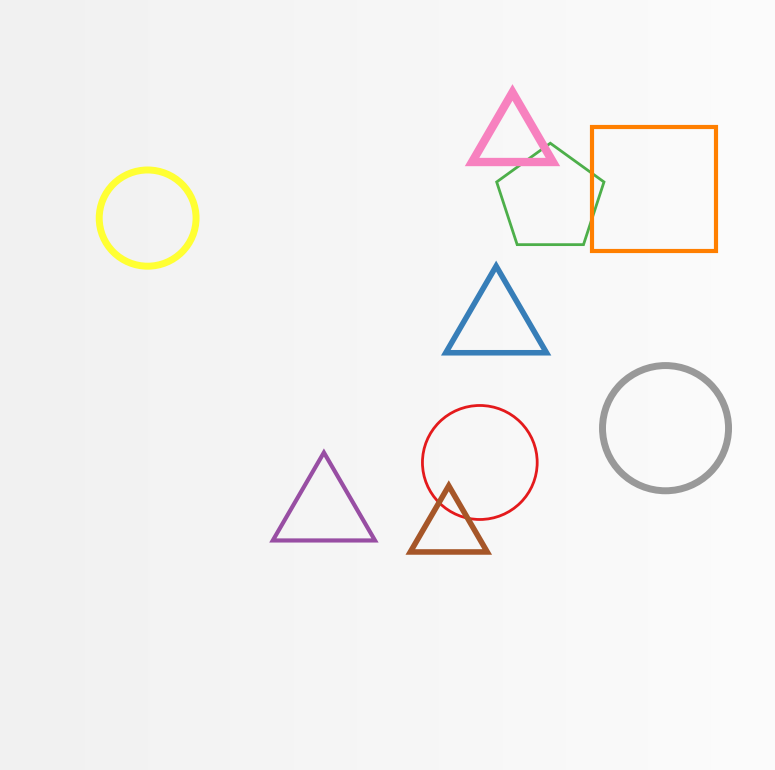[{"shape": "circle", "thickness": 1, "radius": 0.37, "center": [0.619, 0.399]}, {"shape": "triangle", "thickness": 2, "radius": 0.38, "center": [0.64, 0.579]}, {"shape": "pentagon", "thickness": 1, "radius": 0.36, "center": [0.71, 0.741]}, {"shape": "triangle", "thickness": 1.5, "radius": 0.38, "center": [0.418, 0.336]}, {"shape": "square", "thickness": 1.5, "radius": 0.4, "center": [0.844, 0.754]}, {"shape": "circle", "thickness": 2.5, "radius": 0.31, "center": [0.19, 0.717]}, {"shape": "triangle", "thickness": 2, "radius": 0.29, "center": [0.579, 0.312]}, {"shape": "triangle", "thickness": 3, "radius": 0.3, "center": [0.661, 0.82]}, {"shape": "circle", "thickness": 2.5, "radius": 0.41, "center": [0.859, 0.444]}]